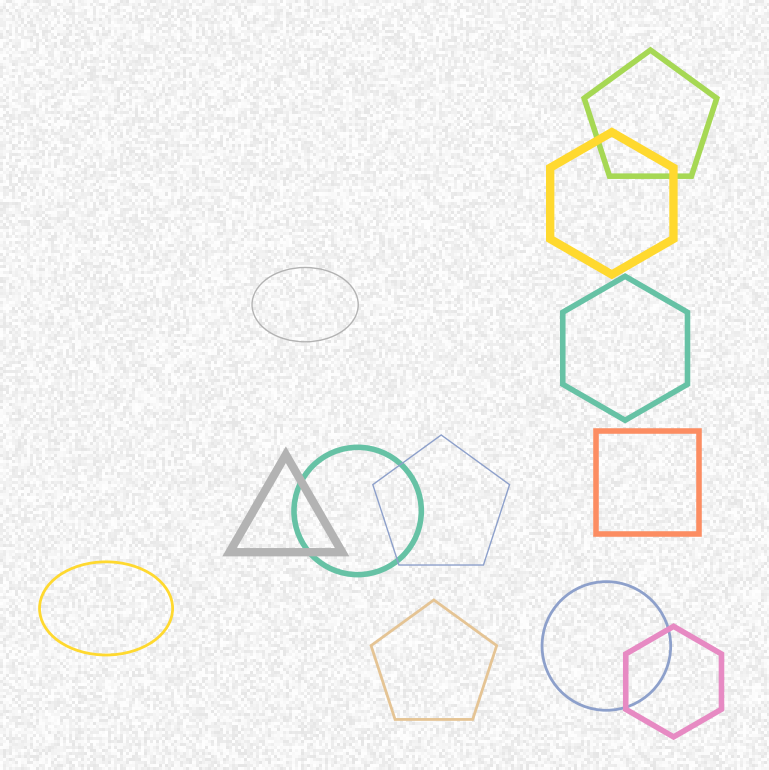[{"shape": "circle", "thickness": 2, "radius": 0.41, "center": [0.465, 0.336]}, {"shape": "hexagon", "thickness": 2, "radius": 0.47, "center": [0.812, 0.548]}, {"shape": "square", "thickness": 2, "radius": 0.34, "center": [0.841, 0.373]}, {"shape": "pentagon", "thickness": 0.5, "radius": 0.47, "center": [0.573, 0.342]}, {"shape": "circle", "thickness": 1, "radius": 0.42, "center": [0.787, 0.161]}, {"shape": "hexagon", "thickness": 2, "radius": 0.36, "center": [0.875, 0.115]}, {"shape": "pentagon", "thickness": 2, "radius": 0.45, "center": [0.845, 0.844]}, {"shape": "hexagon", "thickness": 3, "radius": 0.46, "center": [0.795, 0.736]}, {"shape": "oval", "thickness": 1, "radius": 0.43, "center": [0.138, 0.21]}, {"shape": "pentagon", "thickness": 1, "radius": 0.43, "center": [0.563, 0.135]}, {"shape": "triangle", "thickness": 3, "radius": 0.42, "center": [0.371, 0.325]}, {"shape": "oval", "thickness": 0.5, "radius": 0.34, "center": [0.396, 0.604]}]